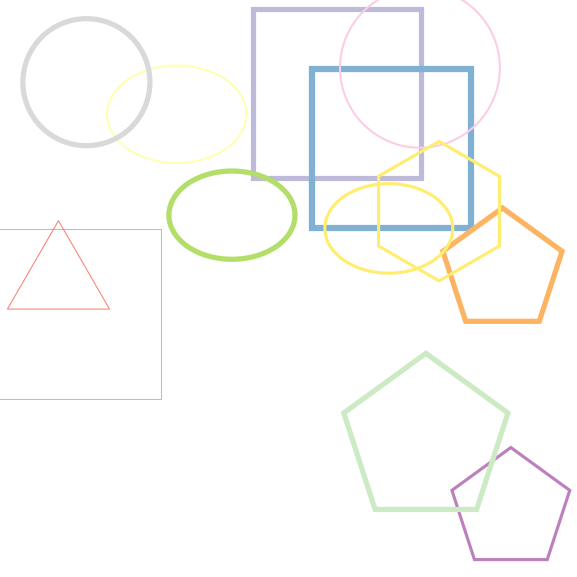[{"shape": "square", "thickness": 0.5, "radius": 0.73, "center": [0.132, 0.456]}, {"shape": "oval", "thickness": 1, "radius": 0.6, "center": [0.306, 0.801]}, {"shape": "square", "thickness": 2.5, "radius": 0.73, "center": [0.583, 0.837]}, {"shape": "triangle", "thickness": 0.5, "radius": 0.51, "center": [0.101, 0.515]}, {"shape": "square", "thickness": 3, "radius": 0.69, "center": [0.678, 0.743]}, {"shape": "pentagon", "thickness": 2.5, "radius": 0.54, "center": [0.87, 0.531]}, {"shape": "oval", "thickness": 2.5, "radius": 0.55, "center": [0.402, 0.627]}, {"shape": "circle", "thickness": 1, "radius": 0.69, "center": [0.727, 0.882]}, {"shape": "circle", "thickness": 2.5, "radius": 0.55, "center": [0.15, 0.857]}, {"shape": "pentagon", "thickness": 1.5, "radius": 0.54, "center": [0.885, 0.117]}, {"shape": "pentagon", "thickness": 2.5, "radius": 0.75, "center": [0.737, 0.238]}, {"shape": "hexagon", "thickness": 1.5, "radius": 0.6, "center": [0.76, 0.634]}, {"shape": "oval", "thickness": 1.5, "radius": 0.55, "center": [0.673, 0.604]}]